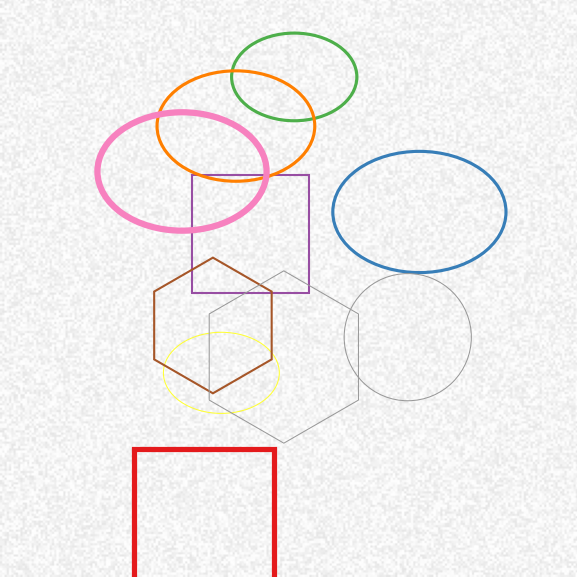[{"shape": "square", "thickness": 2.5, "radius": 0.61, "center": [0.353, 0.101]}, {"shape": "oval", "thickness": 1.5, "radius": 0.75, "center": [0.726, 0.632]}, {"shape": "oval", "thickness": 1.5, "radius": 0.54, "center": [0.509, 0.866]}, {"shape": "square", "thickness": 1, "radius": 0.51, "center": [0.434, 0.594]}, {"shape": "oval", "thickness": 1.5, "radius": 0.68, "center": [0.408, 0.781]}, {"shape": "oval", "thickness": 0.5, "radius": 0.5, "center": [0.383, 0.354]}, {"shape": "hexagon", "thickness": 1, "radius": 0.59, "center": [0.369, 0.436]}, {"shape": "oval", "thickness": 3, "radius": 0.73, "center": [0.315, 0.702]}, {"shape": "hexagon", "thickness": 0.5, "radius": 0.75, "center": [0.491, 0.381]}, {"shape": "circle", "thickness": 0.5, "radius": 0.55, "center": [0.706, 0.415]}]